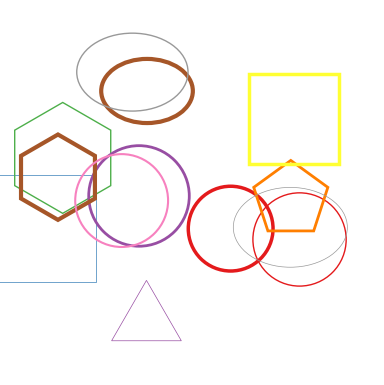[{"shape": "circle", "thickness": 1, "radius": 0.61, "center": [0.778, 0.378]}, {"shape": "circle", "thickness": 2.5, "radius": 0.55, "center": [0.599, 0.406]}, {"shape": "square", "thickness": 0.5, "radius": 0.69, "center": [0.11, 0.406]}, {"shape": "hexagon", "thickness": 1, "radius": 0.72, "center": [0.163, 0.59]}, {"shape": "circle", "thickness": 2, "radius": 0.65, "center": [0.361, 0.491]}, {"shape": "triangle", "thickness": 0.5, "radius": 0.52, "center": [0.38, 0.167]}, {"shape": "pentagon", "thickness": 2, "radius": 0.51, "center": [0.755, 0.482]}, {"shape": "square", "thickness": 2.5, "radius": 0.58, "center": [0.764, 0.692]}, {"shape": "oval", "thickness": 3, "radius": 0.6, "center": [0.382, 0.764]}, {"shape": "hexagon", "thickness": 3, "radius": 0.55, "center": [0.151, 0.54]}, {"shape": "circle", "thickness": 1.5, "radius": 0.6, "center": [0.316, 0.479]}, {"shape": "oval", "thickness": 0.5, "radius": 0.74, "center": [0.754, 0.41]}, {"shape": "oval", "thickness": 1, "radius": 0.72, "center": [0.344, 0.813]}]